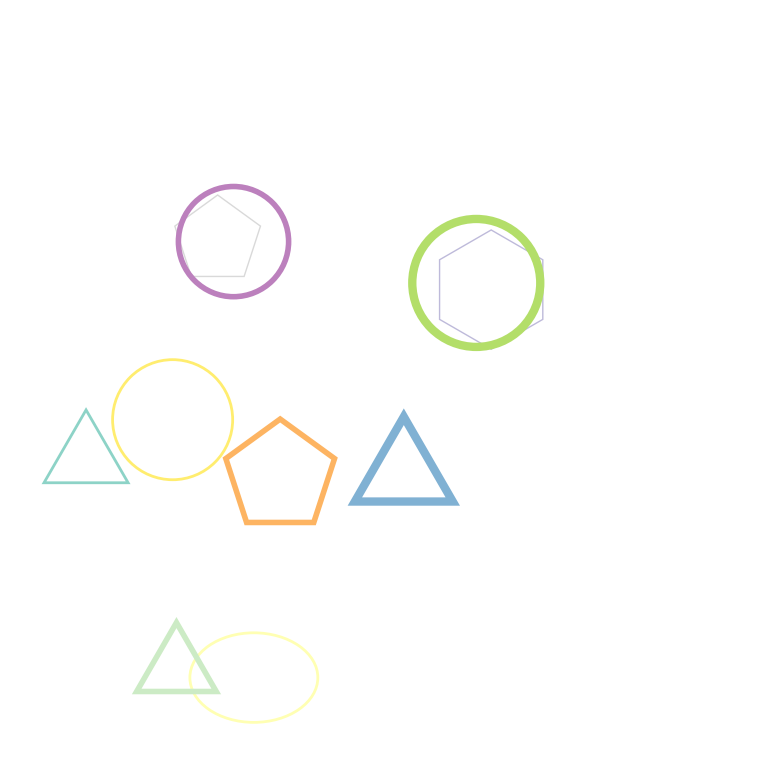[{"shape": "triangle", "thickness": 1, "radius": 0.32, "center": [0.112, 0.405]}, {"shape": "oval", "thickness": 1, "radius": 0.42, "center": [0.33, 0.12]}, {"shape": "hexagon", "thickness": 0.5, "radius": 0.39, "center": [0.638, 0.624]}, {"shape": "triangle", "thickness": 3, "radius": 0.37, "center": [0.524, 0.385]}, {"shape": "pentagon", "thickness": 2, "radius": 0.37, "center": [0.364, 0.382]}, {"shape": "circle", "thickness": 3, "radius": 0.42, "center": [0.619, 0.633]}, {"shape": "pentagon", "thickness": 0.5, "radius": 0.29, "center": [0.283, 0.688]}, {"shape": "circle", "thickness": 2, "radius": 0.36, "center": [0.303, 0.686]}, {"shape": "triangle", "thickness": 2, "radius": 0.3, "center": [0.229, 0.132]}, {"shape": "circle", "thickness": 1, "radius": 0.39, "center": [0.224, 0.455]}]